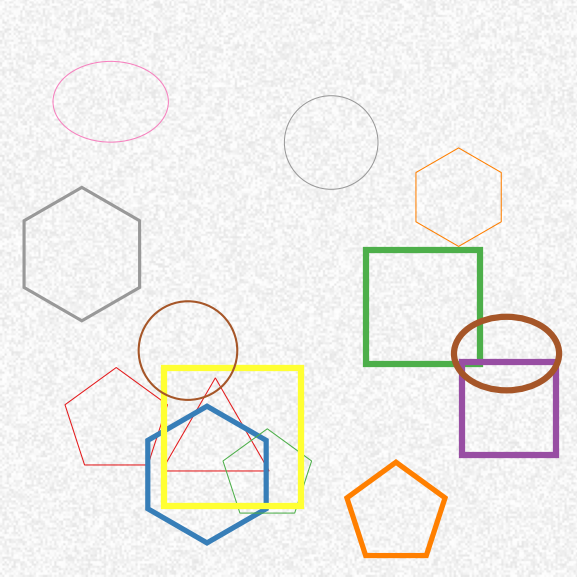[{"shape": "triangle", "thickness": 0.5, "radius": 0.54, "center": [0.373, 0.237]}, {"shape": "pentagon", "thickness": 0.5, "radius": 0.47, "center": [0.201, 0.269]}, {"shape": "hexagon", "thickness": 2.5, "radius": 0.59, "center": [0.358, 0.177]}, {"shape": "square", "thickness": 3, "radius": 0.49, "center": [0.732, 0.467]}, {"shape": "pentagon", "thickness": 0.5, "radius": 0.4, "center": [0.463, 0.176]}, {"shape": "square", "thickness": 3, "radius": 0.41, "center": [0.881, 0.292]}, {"shape": "pentagon", "thickness": 2.5, "radius": 0.45, "center": [0.686, 0.109]}, {"shape": "hexagon", "thickness": 0.5, "radius": 0.43, "center": [0.794, 0.658]}, {"shape": "square", "thickness": 3, "radius": 0.59, "center": [0.402, 0.242]}, {"shape": "circle", "thickness": 1, "radius": 0.43, "center": [0.325, 0.392]}, {"shape": "oval", "thickness": 3, "radius": 0.46, "center": [0.877, 0.387]}, {"shape": "oval", "thickness": 0.5, "radius": 0.5, "center": [0.192, 0.823]}, {"shape": "circle", "thickness": 0.5, "radius": 0.41, "center": [0.573, 0.752]}, {"shape": "hexagon", "thickness": 1.5, "radius": 0.58, "center": [0.142, 0.559]}]